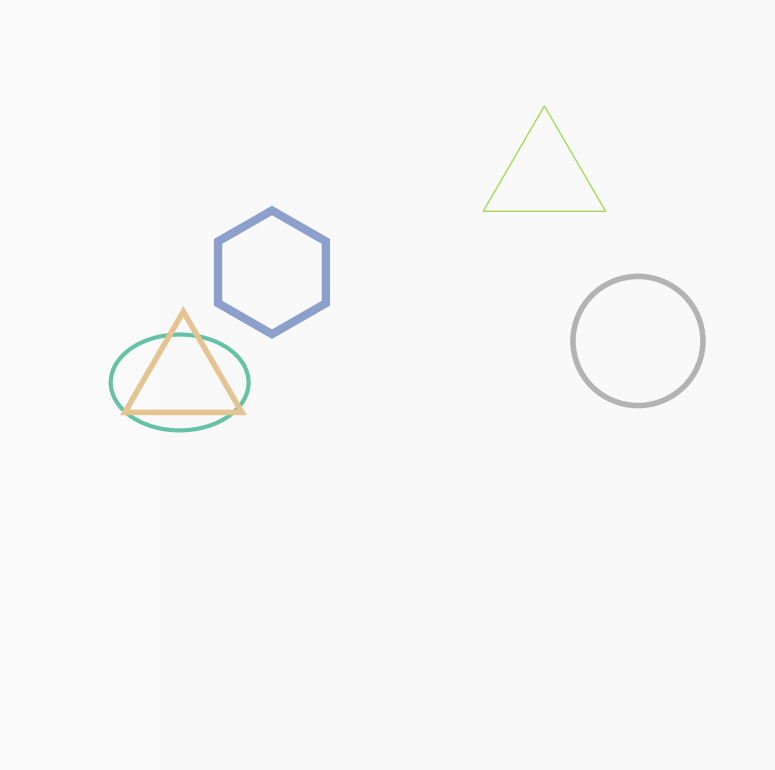[{"shape": "oval", "thickness": 1.5, "radius": 0.44, "center": [0.232, 0.503]}, {"shape": "hexagon", "thickness": 3, "radius": 0.4, "center": [0.351, 0.646]}, {"shape": "triangle", "thickness": 0.5, "radius": 0.46, "center": [0.702, 0.771]}, {"shape": "triangle", "thickness": 2, "radius": 0.44, "center": [0.237, 0.508]}, {"shape": "circle", "thickness": 2, "radius": 0.42, "center": [0.823, 0.557]}]